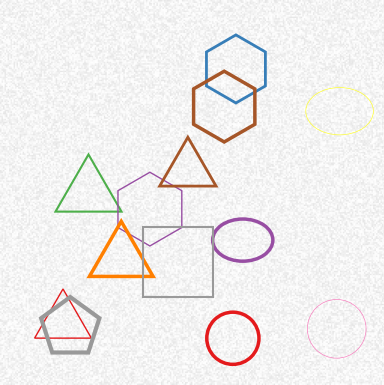[{"shape": "triangle", "thickness": 1, "radius": 0.43, "center": [0.164, 0.164]}, {"shape": "circle", "thickness": 2.5, "radius": 0.34, "center": [0.605, 0.121]}, {"shape": "hexagon", "thickness": 2, "radius": 0.44, "center": [0.613, 0.821]}, {"shape": "triangle", "thickness": 1.5, "radius": 0.49, "center": [0.23, 0.5]}, {"shape": "hexagon", "thickness": 1, "radius": 0.48, "center": [0.389, 0.457]}, {"shape": "oval", "thickness": 2.5, "radius": 0.39, "center": [0.631, 0.376]}, {"shape": "triangle", "thickness": 2.5, "radius": 0.48, "center": [0.315, 0.33]}, {"shape": "oval", "thickness": 0.5, "radius": 0.44, "center": [0.882, 0.711]}, {"shape": "triangle", "thickness": 2, "radius": 0.42, "center": [0.488, 0.559]}, {"shape": "hexagon", "thickness": 2.5, "radius": 0.46, "center": [0.582, 0.723]}, {"shape": "circle", "thickness": 0.5, "radius": 0.38, "center": [0.875, 0.146]}, {"shape": "pentagon", "thickness": 3, "radius": 0.4, "center": [0.182, 0.149]}, {"shape": "square", "thickness": 1.5, "radius": 0.45, "center": [0.462, 0.319]}]